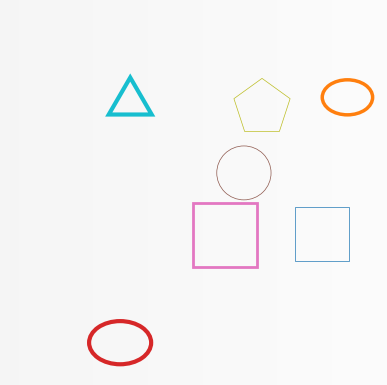[{"shape": "square", "thickness": 0.5, "radius": 0.35, "center": [0.83, 0.393]}, {"shape": "oval", "thickness": 2.5, "radius": 0.32, "center": [0.897, 0.747]}, {"shape": "oval", "thickness": 3, "radius": 0.4, "center": [0.31, 0.11]}, {"shape": "circle", "thickness": 0.5, "radius": 0.35, "center": [0.629, 0.551]}, {"shape": "square", "thickness": 2, "radius": 0.41, "center": [0.581, 0.39]}, {"shape": "pentagon", "thickness": 0.5, "radius": 0.38, "center": [0.676, 0.72]}, {"shape": "triangle", "thickness": 3, "radius": 0.32, "center": [0.336, 0.735]}]